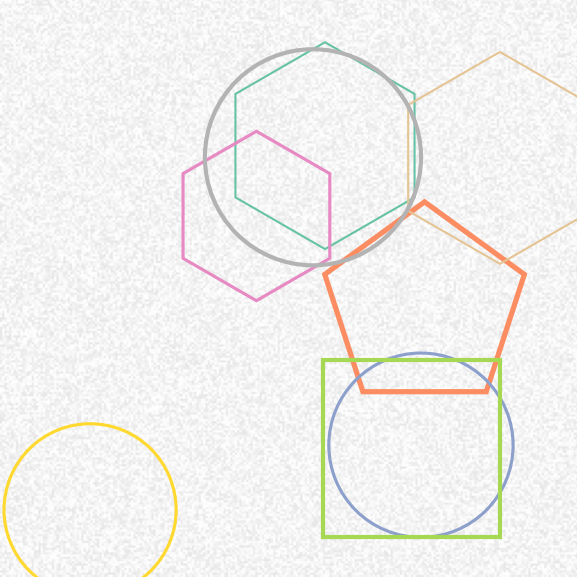[{"shape": "hexagon", "thickness": 1, "radius": 0.9, "center": [0.563, 0.747]}, {"shape": "pentagon", "thickness": 2.5, "radius": 0.91, "center": [0.735, 0.468]}, {"shape": "circle", "thickness": 1.5, "radius": 0.8, "center": [0.729, 0.228]}, {"shape": "hexagon", "thickness": 1.5, "radius": 0.73, "center": [0.444, 0.625]}, {"shape": "square", "thickness": 2, "radius": 0.76, "center": [0.713, 0.223]}, {"shape": "circle", "thickness": 1.5, "radius": 0.75, "center": [0.156, 0.116]}, {"shape": "hexagon", "thickness": 1, "radius": 0.92, "center": [0.866, 0.726]}, {"shape": "circle", "thickness": 2, "radius": 0.94, "center": [0.542, 0.727]}]